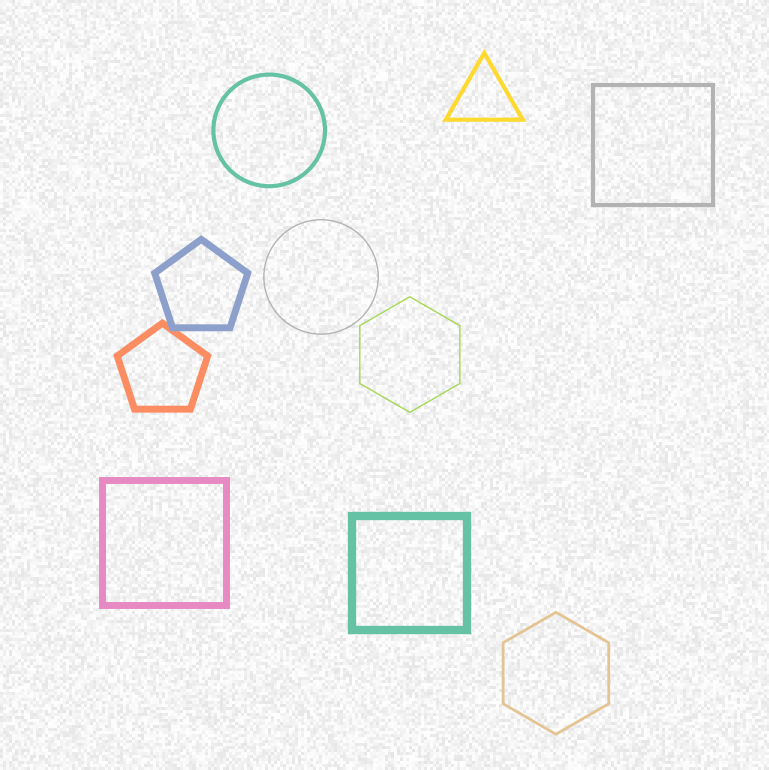[{"shape": "square", "thickness": 3, "radius": 0.37, "center": [0.532, 0.256]}, {"shape": "circle", "thickness": 1.5, "radius": 0.36, "center": [0.35, 0.831]}, {"shape": "pentagon", "thickness": 2.5, "radius": 0.31, "center": [0.211, 0.519]}, {"shape": "pentagon", "thickness": 2.5, "radius": 0.32, "center": [0.261, 0.626]}, {"shape": "square", "thickness": 2.5, "radius": 0.4, "center": [0.213, 0.295]}, {"shape": "hexagon", "thickness": 0.5, "radius": 0.38, "center": [0.532, 0.54]}, {"shape": "triangle", "thickness": 1.5, "radius": 0.29, "center": [0.629, 0.873]}, {"shape": "hexagon", "thickness": 1, "radius": 0.4, "center": [0.722, 0.126]}, {"shape": "circle", "thickness": 0.5, "radius": 0.37, "center": [0.417, 0.64]}, {"shape": "square", "thickness": 1.5, "radius": 0.39, "center": [0.849, 0.812]}]